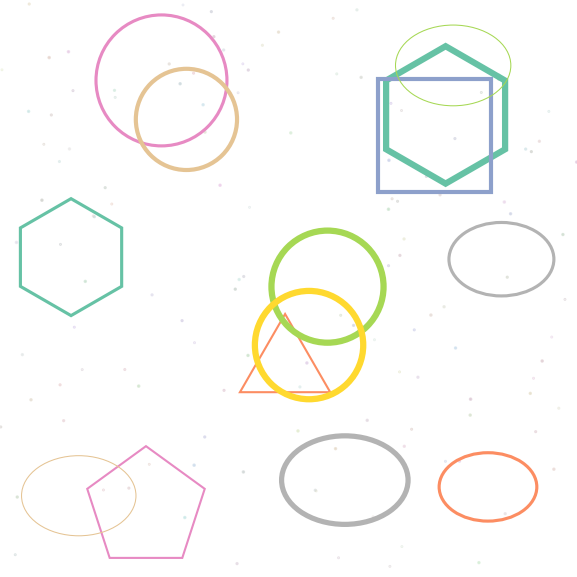[{"shape": "hexagon", "thickness": 1.5, "radius": 0.51, "center": [0.123, 0.554]}, {"shape": "hexagon", "thickness": 3, "radius": 0.59, "center": [0.772, 0.8]}, {"shape": "oval", "thickness": 1.5, "radius": 0.42, "center": [0.845, 0.156]}, {"shape": "triangle", "thickness": 1, "radius": 0.45, "center": [0.494, 0.365]}, {"shape": "square", "thickness": 2, "radius": 0.49, "center": [0.752, 0.764]}, {"shape": "pentagon", "thickness": 1, "radius": 0.53, "center": [0.253, 0.12]}, {"shape": "circle", "thickness": 1.5, "radius": 0.57, "center": [0.28, 0.86]}, {"shape": "oval", "thickness": 0.5, "radius": 0.5, "center": [0.785, 0.886]}, {"shape": "circle", "thickness": 3, "radius": 0.49, "center": [0.567, 0.503]}, {"shape": "circle", "thickness": 3, "radius": 0.47, "center": [0.535, 0.402]}, {"shape": "circle", "thickness": 2, "radius": 0.44, "center": [0.323, 0.792]}, {"shape": "oval", "thickness": 0.5, "radius": 0.5, "center": [0.136, 0.141]}, {"shape": "oval", "thickness": 2.5, "radius": 0.55, "center": [0.597, 0.168]}, {"shape": "oval", "thickness": 1.5, "radius": 0.45, "center": [0.868, 0.55]}]